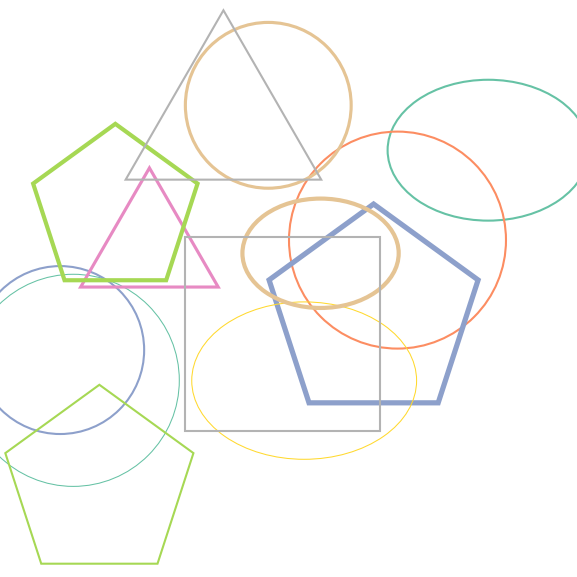[{"shape": "oval", "thickness": 1, "radius": 0.87, "center": [0.845, 0.739]}, {"shape": "circle", "thickness": 0.5, "radius": 0.92, "center": [0.127, 0.341]}, {"shape": "circle", "thickness": 1, "radius": 0.94, "center": [0.688, 0.583]}, {"shape": "circle", "thickness": 1, "radius": 0.73, "center": [0.104, 0.393]}, {"shape": "pentagon", "thickness": 2.5, "radius": 0.95, "center": [0.647, 0.456]}, {"shape": "triangle", "thickness": 1.5, "radius": 0.69, "center": [0.259, 0.571]}, {"shape": "pentagon", "thickness": 1, "radius": 0.86, "center": [0.172, 0.162]}, {"shape": "pentagon", "thickness": 2, "radius": 0.75, "center": [0.2, 0.635]}, {"shape": "oval", "thickness": 0.5, "radius": 0.97, "center": [0.527, 0.34]}, {"shape": "circle", "thickness": 1.5, "radius": 0.72, "center": [0.465, 0.817]}, {"shape": "oval", "thickness": 2, "radius": 0.68, "center": [0.555, 0.561]}, {"shape": "square", "thickness": 1, "radius": 0.84, "center": [0.488, 0.421]}, {"shape": "triangle", "thickness": 1, "radius": 0.98, "center": [0.387, 0.786]}]